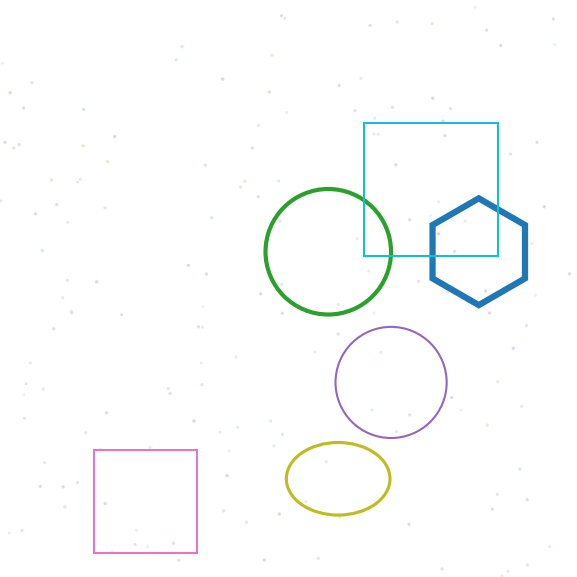[{"shape": "hexagon", "thickness": 3, "radius": 0.46, "center": [0.829, 0.563]}, {"shape": "circle", "thickness": 2, "radius": 0.54, "center": [0.568, 0.563]}, {"shape": "circle", "thickness": 1, "radius": 0.48, "center": [0.677, 0.337]}, {"shape": "square", "thickness": 1, "radius": 0.45, "center": [0.252, 0.131]}, {"shape": "oval", "thickness": 1.5, "radius": 0.45, "center": [0.586, 0.17]}, {"shape": "square", "thickness": 1, "radius": 0.58, "center": [0.747, 0.671]}]